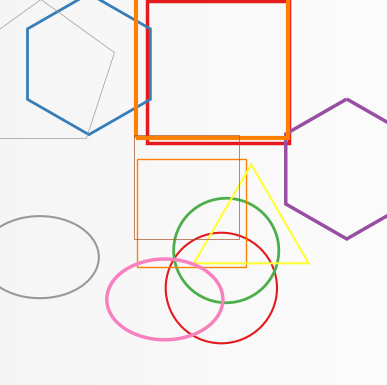[{"shape": "circle", "thickness": 1.5, "radius": 0.72, "center": [0.571, 0.252]}, {"shape": "square", "thickness": 2.5, "radius": 0.92, "center": [0.563, 0.812]}, {"shape": "hexagon", "thickness": 2, "radius": 0.92, "center": [0.23, 0.833]}, {"shape": "circle", "thickness": 2, "radius": 0.68, "center": [0.584, 0.349]}, {"shape": "hexagon", "thickness": 2.5, "radius": 0.91, "center": [0.895, 0.561]}, {"shape": "square", "thickness": 1, "radius": 0.7, "center": [0.495, 0.448]}, {"shape": "square", "thickness": 3, "radius": 0.98, "center": [0.547, 0.836]}, {"shape": "triangle", "thickness": 1.5, "radius": 0.85, "center": [0.649, 0.402]}, {"shape": "square", "thickness": 0.5, "radius": 0.67, "center": [0.481, 0.513]}, {"shape": "oval", "thickness": 2.5, "radius": 0.75, "center": [0.425, 0.222]}, {"shape": "pentagon", "thickness": 0.5, "radius": 1.0, "center": [0.106, 0.802]}, {"shape": "oval", "thickness": 1.5, "radius": 0.76, "center": [0.103, 0.332]}]